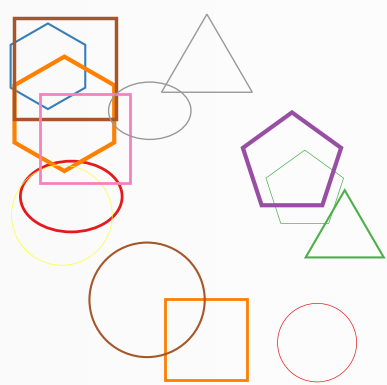[{"shape": "circle", "thickness": 0.5, "radius": 0.51, "center": [0.818, 0.11]}, {"shape": "oval", "thickness": 2, "radius": 0.66, "center": [0.184, 0.489]}, {"shape": "hexagon", "thickness": 1.5, "radius": 0.56, "center": [0.124, 0.828]}, {"shape": "triangle", "thickness": 1.5, "radius": 0.58, "center": [0.89, 0.39]}, {"shape": "pentagon", "thickness": 0.5, "radius": 0.53, "center": [0.786, 0.505]}, {"shape": "pentagon", "thickness": 3, "radius": 0.67, "center": [0.753, 0.575]}, {"shape": "square", "thickness": 2, "radius": 0.53, "center": [0.532, 0.119]}, {"shape": "hexagon", "thickness": 3, "radius": 0.74, "center": [0.166, 0.704]}, {"shape": "circle", "thickness": 0.5, "radius": 0.65, "center": [0.16, 0.441]}, {"shape": "circle", "thickness": 1.5, "radius": 0.74, "center": [0.38, 0.221]}, {"shape": "square", "thickness": 2.5, "radius": 0.66, "center": [0.169, 0.822]}, {"shape": "square", "thickness": 2, "radius": 0.58, "center": [0.219, 0.64]}, {"shape": "triangle", "thickness": 1, "radius": 0.68, "center": [0.534, 0.828]}, {"shape": "oval", "thickness": 1, "radius": 0.53, "center": [0.387, 0.712]}]